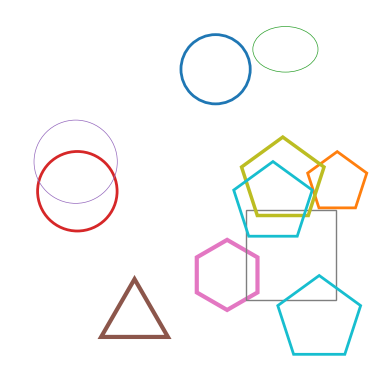[{"shape": "circle", "thickness": 2, "radius": 0.45, "center": [0.56, 0.82]}, {"shape": "pentagon", "thickness": 2, "radius": 0.4, "center": [0.876, 0.525]}, {"shape": "oval", "thickness": 0.5, "radius": 0.42, "center": [0.741, 0.872]}, {"shape": "circle", "thickness": 2, "radius": 0.52, "center": [0.201, 0.503]}, {"shape": "circle", "thickness": 0.5, "radius": 0.54, "center": [0.197, 0.58]}, {"shape": "triangle", "thickness": 3, "radius": 0.5, "center": [0.349, 0.175]}, {"shape": "hexagon", "thickness": 3, "radius": 0.46, "center": [0.59, 0.286]}, {"shape": "square", "thickness": 1, "radius": 0.58, "center": [0.756, 0.338]}, {"shape": "pentagon", "thickness": 2.5, "radius": 0.56, "center": [0.735, 0.531]}, {"shape": "pentagon", "thickness": 2, "radius": 0.54, "center": [0.709, 0.473]}, {"shape": "pentagon", "thickness": 2, "radius": 0.57, "center": [0.829, 0.171]}]